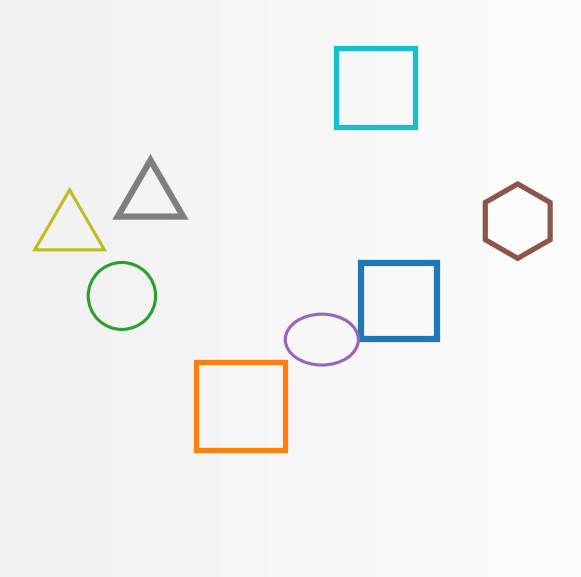[{"shape": "square", "thickness": 3, "radius": 0.33, "center": [0.686, 0.477]}, {"shape": "square", "thickness": 2.5, "radius": 0.38, "center": [0.414, 0.296]}, {"shape": "circle", "thickness": 1.5, "radius": 0.29, "center": [0.21, 0.487]}, {"shape": "oval", "thickness": 1.5, "radius": 0.31, "center": [0.554, 0.411]}, {"shape": "hexagon", "thickness": 2.5, "radius": 0.32, "center": [0.891, 0.616]}, {"shape": "triangle", "thickness": 3, "radius": 0.33, "center": [0.259, 0.657]}, {"shape": "triangle", "thickness": 1.5, "radius": 0.35, "center": [0.12, 0.601]}, {"shape": "square", "thickness": 2.5, "radius": 0.34, "center": [0.646, 0.848]}]